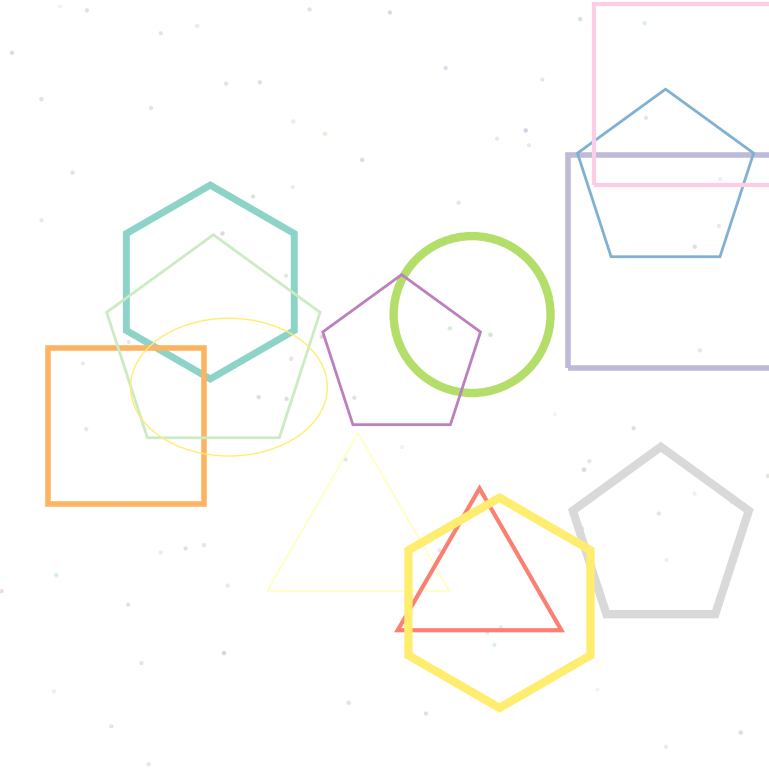[{"shape": "hexagon", "thickness": 2.5, "radius": 0.63, "center": [0.273, 0.634]}, {"shape": "triangle", "thickness": 0.5, "radius": 0.68, "center": [0.465, 0.301]}, {"shape": "square", "thickness": 2, "radius": 0.69, "center": [0.876, 0.66]}, {"shape": "triangle", "thickness": 1.5, "radius": 0.61, "center": [0.623, 0.243]}, {"shape": "pentagon", "thickness": 1, "radius": 0.6, "center": [0.864, 0.764]}, {"shape": "square", "thickness": 2, "radius": 0.51, "center": [0.164, 0.447]}, {"shape": "circle", "thickness": 3, "radius": 0.51, "center": [0.613, 0.592]}, {"shape": "square", "thickness": 1.5, "radius": 0.59, "center": [0.889, 0.877]}, {"shape": "pentagon", "thickness": 3, "radius": 0.6, "center": [0.858, 0.3]}, {"shape": "pentagon", "thickness": 1, "radius": 0.54, "center": [0.522, 0.536]}, {"shape": "pentagon", "thickness": 1, "radius": 0.73, "center": [0.277, 0.549]}, {"shape": "hexagon", "thickness": 3, "radius": 0.68, "center": [0.649, 0.217]}, {"shape": "oval", "thickness": 0.5, "radius": 0.64, "center": [0.297, 0.497]}]